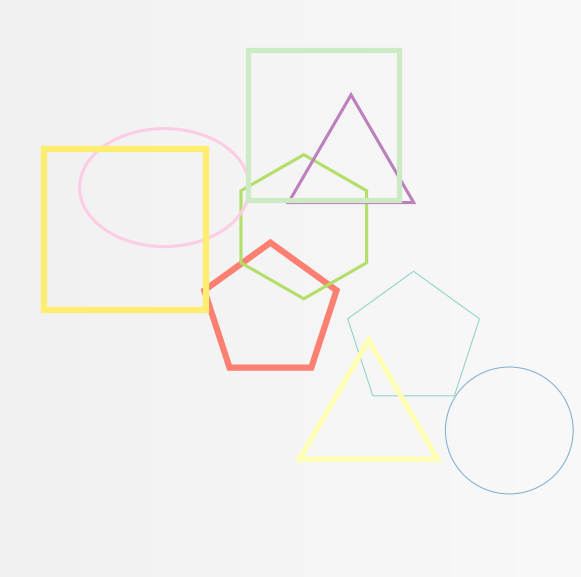[{"shape": "pentagon", "thickness": 0.5, "radius": 0.6, "center": [0.712, 0.41]}, {"shape": "triangle", "thickness": 2.5, "radius": 0.69, "center": [0.634, 0.273]}, {"shape": "pentagon", "thickness": 3, "radius": 0.6, "center": [0.465, 0.459]}, {"shape": "circle", "thickness": 0.5, "radius": 0.55, "center": [0.876, 0.254]}, {"shape": "hexagon", "thickness": 1.5, "radius": 0.62, "center": [0.523, 0.607]}, {"shape": "oval", "thickness": 1.5, "radius": 0.73, "center": [0.283, 0.674]}, {"shape": "triangle", "thickness": 1.5, "radius": 0.62, "center": [0.604, 0.711]}, {"shape": "square", "thickness": 2.5, "radius": 0.65, "center": [0.557, 0.782]}, {"shape": "square", "thickness": 3, "radius": 0.7, "center": [0.215, 0.601]}]